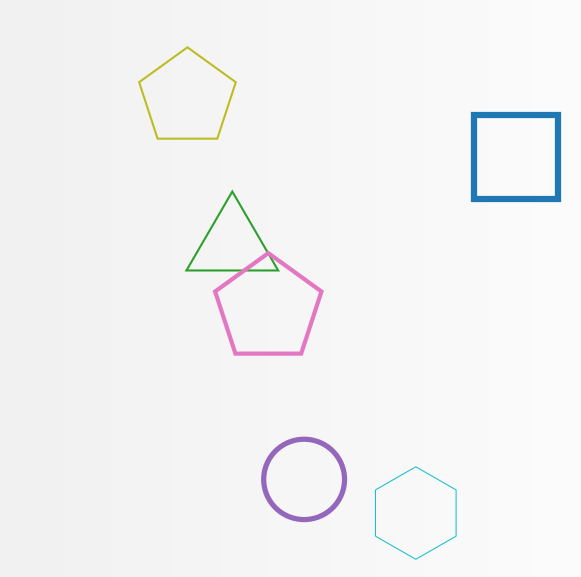[{"shape": "square", "thickness": 3, "radius": 0.36, "center": [0.888, 0.727]}, {"shape": "triangle", "thickness": 1, "radius": 0.46, "center": [0.4, 0.576]}, {"shape": "circle", "thickness": 2.5, "radius": 0.35, "center": [0.523, 0.169]}, {"shape": "pentagon", "thickness": 2, "radius": 0.48, "center": [0.462, 0.465]}, {"shape": "pentagon", "thickness": 1, "radius": 0.44, "center": [0.323, 0.83]}, {"shape": "hexagon", "thickness": 0.5, "radius": 0.4, "center": [0.715, 0.111]}]